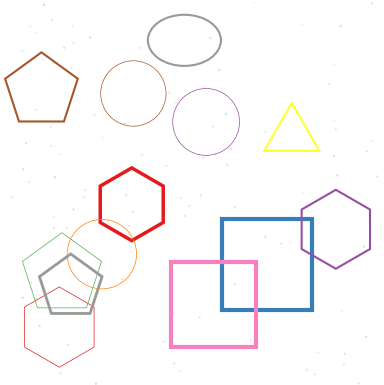[{"shape": "hexagon", "thickness": 2.5, "radius": 0.47, "center": [0.342, 0.469]}, {"shape": "hexagon", "thickness": 0.5, "radius": 0.52, "center": [0.154, 0.15]}, {"shape": "square", "thickness": 3, "radius": 0.59, "center": [0.695, 0.313]}, {"shape": "pentagon", "thickness": 0.5, "radius": 0.54, "center": [0.161, 0.288]}, {"shape": "circle", "thickness": 0.5, "radius": 0.43, "center": [0.535, 0.683]}, {"shape": "hexagon", "thickness": 1.5, "radius": 0.51, "center": [0.872, 0.404]}, {"shape": "circle", "thickness": 0.5, "radius": 0.45, "center": [0.265, 0.34]}, {"shape": "triangle", "thickness": 1.5, "radius": 0.41, "center": [0.758, 0.65]}, {"shape": "circle", "thickness": 0.5, "radius": 0.42, "center": [0.346, 0.757]}, {"shape": "pentagon", "thickness": 1.5, "radius": 0.5, "center": [0.108, 0.765]}, {"shape": "square", "thickness": 3, "radius": 0.55, "center": [0.555, 0.209]}, {"shape": "pentagon", "thickness": 2, "radius": 0.43, "center": [0.184, 0.255]}, {"shape": "oval", "thickness": 1.5, "radius": 0.47, "center": [0.479, 0.895]}]